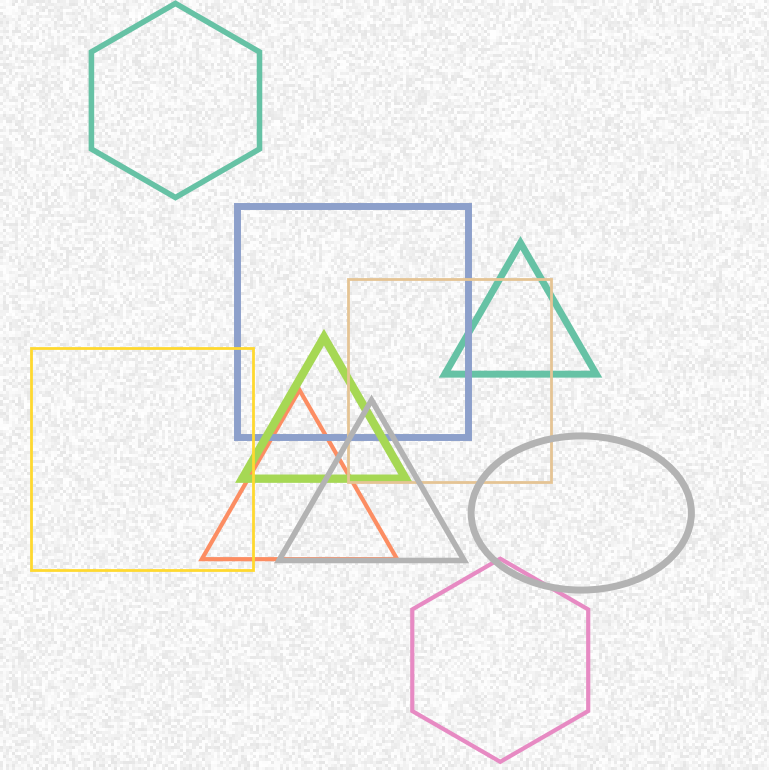[{"shape": "hexagon", "thickness": 2, "radius": 0.63, "center": [0.228, 0.87]}, {"shape": "triangle", "thickness": 2.5, "radius": 0.57, "center": [0.676, 0.571]}, {"shape": "triangle", "thickness": 1.5, "radius": 0.73, "center": [0.389, 0.347]}, {"shape": "square", "thickness": 2.5, "radius": 0.75, "center": [0.457, 0.582]}, {"shape": "hexagon", "thickness": 1.5, "radius": 0.66, "center": [0.65, 0.143]}, {"shape": "triangle", "thickness": 3, "radius": 0.61, "center": [0.421, 0.44]}, {"shape": "square", "thickness": 1, "radius": 0.72, "center": [0.185, 0.404]}, {"shape": "square", "thickness": 1, "radius": 0.66, "center": [0.583, 0.505]}, {"shape": "triangle", "thickness": 2, "radius": 0.69, "center": [0.483, 0.342]}, {"shape": "oval", "thickness": 2.5, "radius": 0.72, "center": [0.755, 0.334]}]